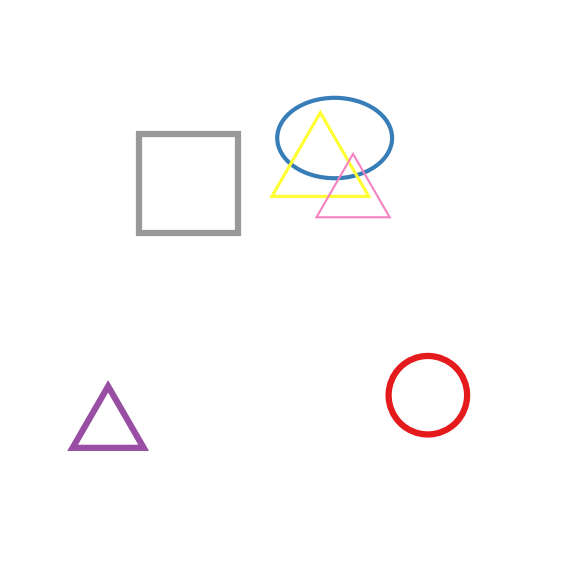[{"shape": "circle", "thickness": 3, "radius": 0.34, "center": [0.741, 0.315]}, {"shape": "oval", "thickness": 2, "radius": 0.5, "center": [0.579, 0.76]}, {"shape": "triangle", "thickness": 3, "radius": 0.36, "center": [0.187, 0.259]}, {"shape": "triangle", "thickness": 1.5, "radius": 0.48, "center": [0.555, 0.707]}, {"shape": "triangle", "thickness": 1, "radius": 0.37, "center": [0.611, 0.659]}, {"shape": "square", "thickness": 3, "radius": 0.43, "center": [0.326, 0.681]}]